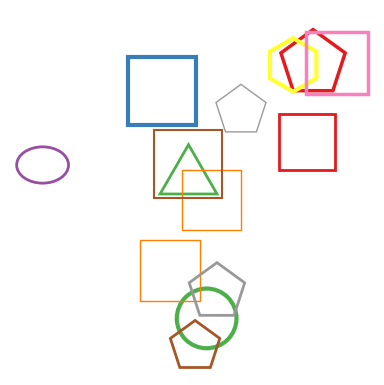[{"shape": "pentagon", "thickness": 2.5, "radius": 0.44, "center": [0.813, 0.835]}, {"shape": "square", "thickness": 2, "radius": 0.37, "center": [0.797, 0.632]}, {"shape": "square", "thickness": 3, "radius": 0.44, "center": [0.421, 0.764]}, {"shape": "triangle", "thickness": 2, "radius": 0.43, "center": [0.49, 0.539]}, {"shape": "circle", "thickness": 3, "radius": 0.39, "center": [0.537, 0.173]}, {"shape": "oval", "thickness": 2, "radius": 0.34, "center": [0.111, 0.571]}, {"shape": "square", "thickness": 1, "radius": 0.39, "center": [0.441, 0.297]}, {"shape": "square", "thickness": 1, "radius": 0.39, "center": [0.549, 0.48]}, {"shape": "hexagon", "thickness": 3, "radius": 0.35, "center": [0.761, 0.831]}, {"shape": "pentagon", "thickness": 2, "radius": 0.34, "center": [0.507, 0.1]}, {"shape": "square", "thickness": 1.5, "radius": 0.44, "center": [0.488, 0.575]}, {"shape": "square", "thickness": 2.5, "radius": 0.4, "center": [0.875, 0.837]}, {"shape": "pentagon", "thickness": 1, "radius": 0.34, "center": [0.626, 0.713]}, {"shape": "pentagon", "thickness": 2, "radius": 0.38, "center": [0.563, 0.242]}]